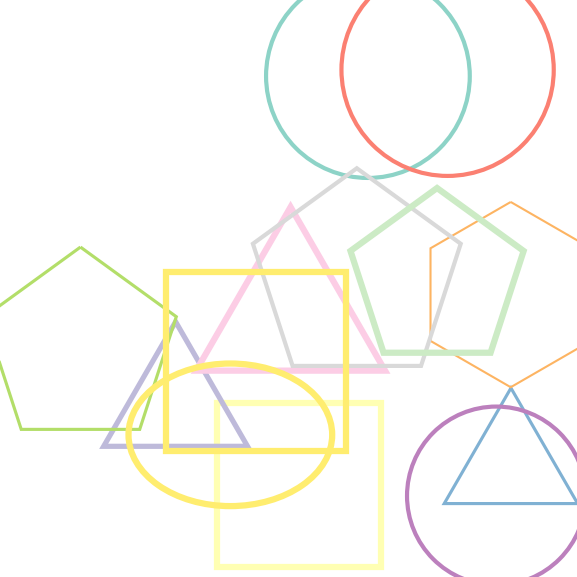[{"shape": "circle", "thickness": 2, "radius": 0.88, "center": [0.637, 0.867]}, {"shape": "square", "thickness": 3, "radius": 0.71, "center": [0.517, 0.16]}, {"shape": "triangle", "thickness": 2.5, "radius": 0.72, "center": [0.304, 0.298]}, {"shape": "circle", "thickness": 2, "radius": 0.92, "center": [0.775, 0.878]}, {"shape": "triangle", "thickness": 1.5, "radius": 0.67, "center": [0.885, 0.194]}, {"shape": "hexagon", "thickness": 1, "radius": 0.8, "center": [0.884, 0.489]}, {"shape": "pentagon", "thickness": 1.5, "radius": 0.87, "center": [0.139, 0.397]}, {"shape": "triangle", "thickness": 3, "radius": 0.94, "center": [0.503, 0.452]}, {"shape": "pentagon", "thickness": 2, "radius": 0.95, "center": [0.618, 0.519]}, {"shape": "circle", "thickness": 2, "radius": 0.77, "center": [0.859, 0.14]}, {"shape": "pentagon", "thickness": 3, "radius": 0.79, "center": [0.757, 0.516]}, {"shape": "oval", "thickness": 3, "radius": 0.88, "center": [0.399, 0.246]}, {"shape": "square", "thickness": 3, "radius": 0.78, "center": [0.443, 0.373]}]